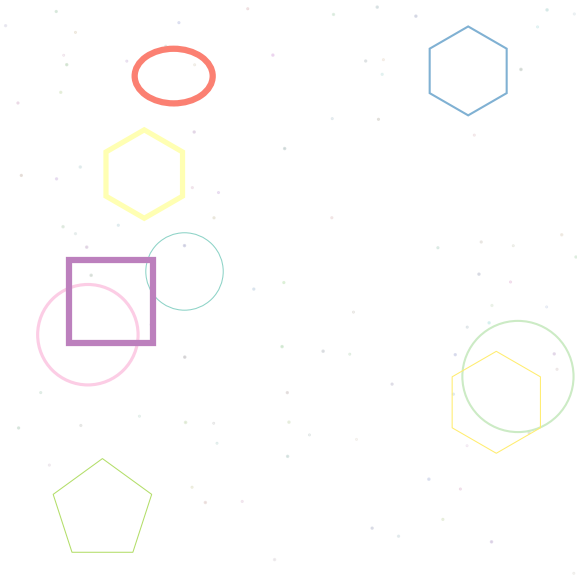[{"shape": "circle", "thickness": 0.5, "radius": 0.34, "center": [0.32, 0.529]}, {"shape": "hexagon", "thickness": 2.5, "radius": 0.38, "center": [0.25, 0.698]}, {"shape": "oval", "thickness": 3, "radius": 0.34, "center": [0.301, 0.867]}, {"shape": "hexagon", "thickness": 1, "radius": 0.38, "center": [0.811, 0.876]}, {"shape": "pentagon", "thickness": 0.5, "radius": 0.45, "center": [0.177, 0.115]}, {"shape": "circle", "thickness": 1.5, "radius": 0.43, "center": [0.152, 0.42]}, {"shape": "square", "thickness": 3, "radius": 0.36, "center": [0.192, 0.478]}, {"shape": "circle", "thickness": 1, "radius": 0.48, "center": [0.897, 0.347]}, {"shape": "hexagon", "thickness": 0.5, "radius": 0.44, "center": [0.859, 0.303]}]